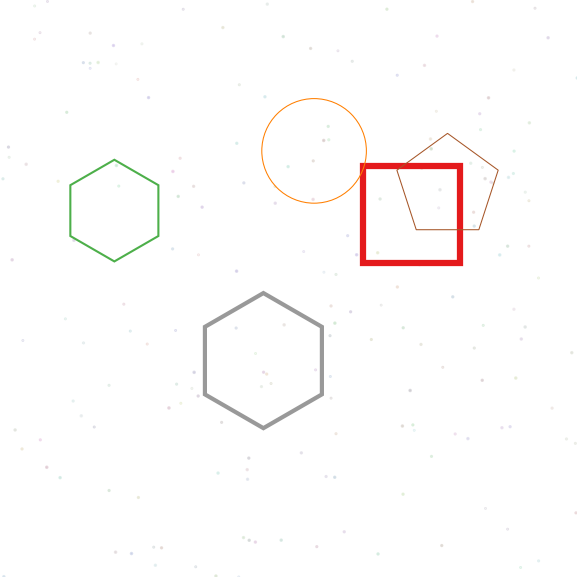[{"shape": "square", "thickness": 3, "radius": 0.42, "center": [0.713, 0.628]}, {"shape": "hexagon", "thickness": 1, "radius": 0.44, "center": [0.198, 0.634]}, {"shape": "circle", "thickness": 0.5, "radius": 0.45, "center": [0.544, 0.738]}, {"shape": "pentagon", "thickness": 0.5, "radius": 0.46, "center": [0.775, 0.676]}, {"shape": "hexagon", "thickness": 2, "radius": 0.58, "center": [0.456, 0.375]}]